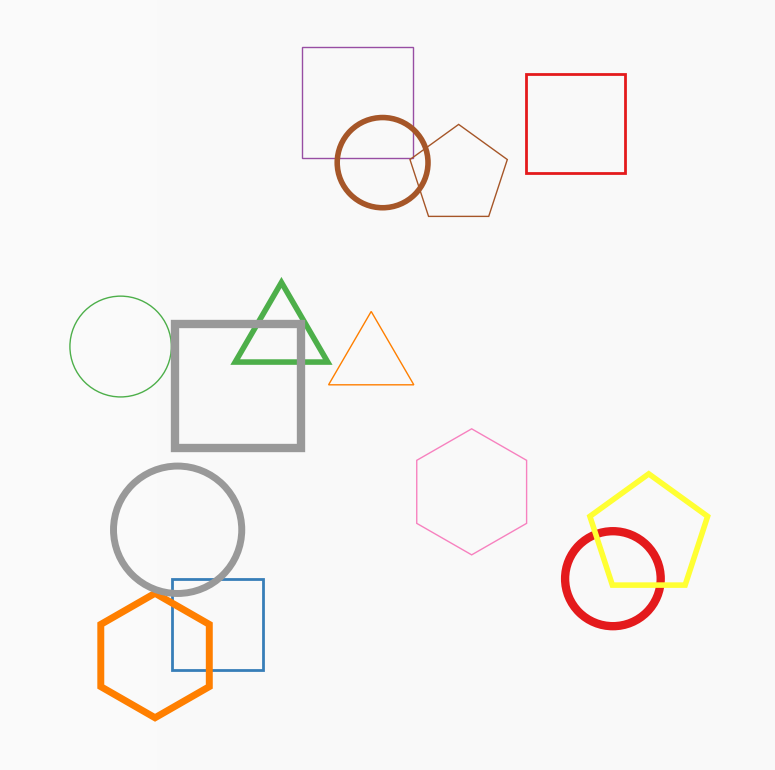[{"shape": "square", "thickness": 1, "radius": 0.32, "center": [0.743, 0.839]}, {"shape": "circle", "thickness": 3, "radius": 0.31, "center": [0.791, 0.248]}, {"shape": "square", "thickness": 1, "radius": 0.29, "center": [0.281, 0.189]}, {"shape": "triangle", "thickness": 2, "radius": 0.34, "center": [0.363, 0.564]}, {"shape": "circle", "thickness": 0.5, "radius": 0.33, "center": [0.156, 0.55]}, {"shape": "square", "thickness": 0.5, "radius": 0.36, "center": [0.462, 0.867]}, {"shape": "hexagon", "thickness": 2.5, "radius": 0.4, "center": [0.2, 0.149]}, {"shape": "triangle", "thickness": 0.5, "radius": 0.32, "center": [0.479, 0.532]}, {"shape": "pentagon", "thickness": 2, "radius": 0.4, "center": [0.837, 0.305]}, {"shape": "circle", "thickness": 2, "radius": 0.29, "center": [0.494, 0.789]}, {"shape": "pentagon", "thickness": 0.5, "radius": 0.33, "center": [0.592, 0.772]}, {"shape": "hexagon", "thickness": 0.5, "radius": 0.41, "center": [0.609, 0.361]}, {"shape": "circle", "thickness": 2.5, "radius": 0.41, "center": [0.229, 0.312]}, {"shape": "square", "thickness": 3, "radius": 0.4, "center": [0.307, 0.499]}]